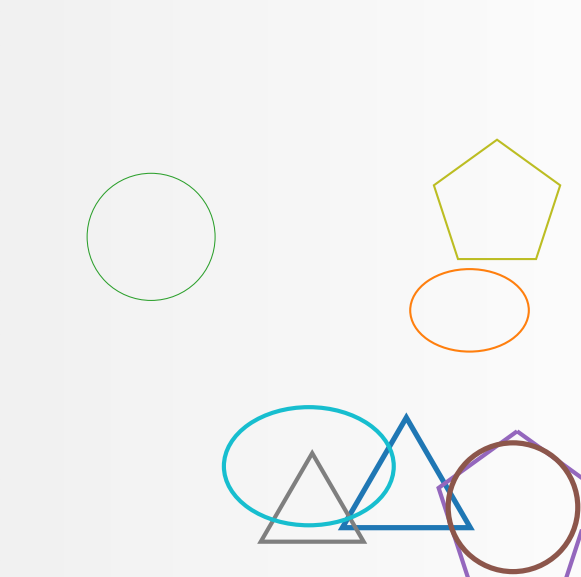[{"shape": "triangle", "thickness": 2.5, "radius": 0.64, "center": [0.699, 0.149]}, {"shape": "oval", "thickness": 1, "radius": 0.51, "center": [0.808, 0.462]}, {"shape": "circle", "thickness": 0.5, "radius": 0.55, "center": [0.26, 0.589]}, {"shape": "pentagon", "thickness": 2, "radius": 0.71, "center": [0.89, 0.11]}, {"shape": "circle", "thickness": 2.5, "radius": 0.56, "center": [0.883, 0.121]}, {"shape": "triangle", "thickness": 2, "radius": 0.51, "center": [0.537, 0.112]}, {"shape": "pentagon", "thickness": 1, "radius": 0.57, "center": [0.855, 0.643]}, {"shape": "oval", "thickness": 2, "radius": 0.73, "center": [0.531, 0.192]}]